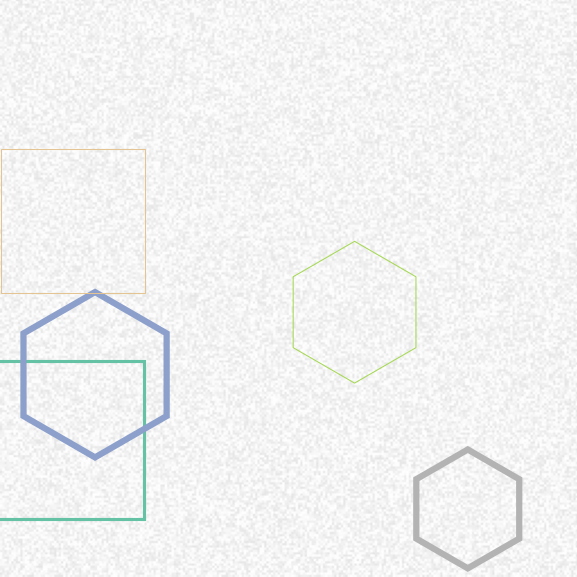[{"shape": "square", "thickness": 1.5, "radius": 0.68, "center": [0.113, 0.237]}, {"shape": "hexagon", "thickness": 3, "radius": 0.72, "center": [0.165, 0.35]}, {"shape": "hexagon", "thickness": 0.5, "radius": 0.61, "center": [0.614, 0.459]}, {"shape": "square", "thickness": 0.5, "radius": 0.62, "center": [0.127, 0.616]}, {"shape": "hexagon", "thickness": 3, "radius": 0.51, "center": [0.81, 0.118]}]